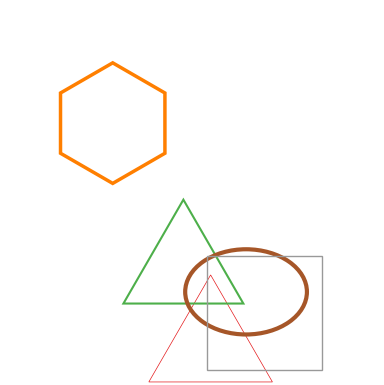[{"shape": "triangle", "thickness": 0.5, "radius": 0.93, "center": [0.547, 0.101]}, {"shape": "triangle", "thickness": 1.5, "radius": 0.9, "center": [0.476, 0.302]}, {"shape": "hexagon", "thickness": 2.5, "radius": 0.78, "center": [0.293, 0.68]}, {"shape": "oval", "thickness": 3, "radius": 0.79, "center": [0.639, 0.242]}, {"shape": "square", "thickness": 1, "radius": 0.74, "center": [0.687, 0.188]}]